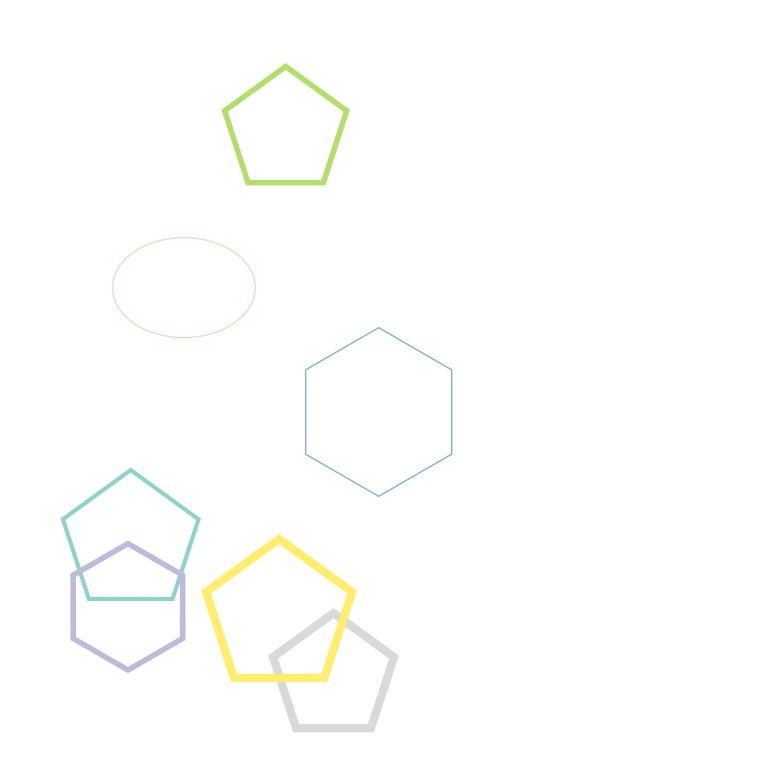[{"shape": "pentagon", "thickness": 1.5, "radius": 0.46, "center": [0.17, 0.297]}, {"shape": "hexagon", "thickness": 2, "radius": 0.41, "center": [0.166, 0.212]}, {"shape": "hexagon", "thickness": 0.5, "radius": 0.55, "center": [0.492, 0.465]}, {"shape": "pentagon", "thickness": 2, "radius": 0.42, "center": [0.371, 0.83]}, {"shape": "pentagon", "thickness": 3, "radius": 0.41, "center": [0.433, 0.121]}, {"shape": "oval", "thickness": 0.5, "radius": 0.46, "center": [0.239, 0.626]}, {"shape": "pentagon", "thickness": 3, "radius": 0.5, "center": [0.362, 0.2]}]